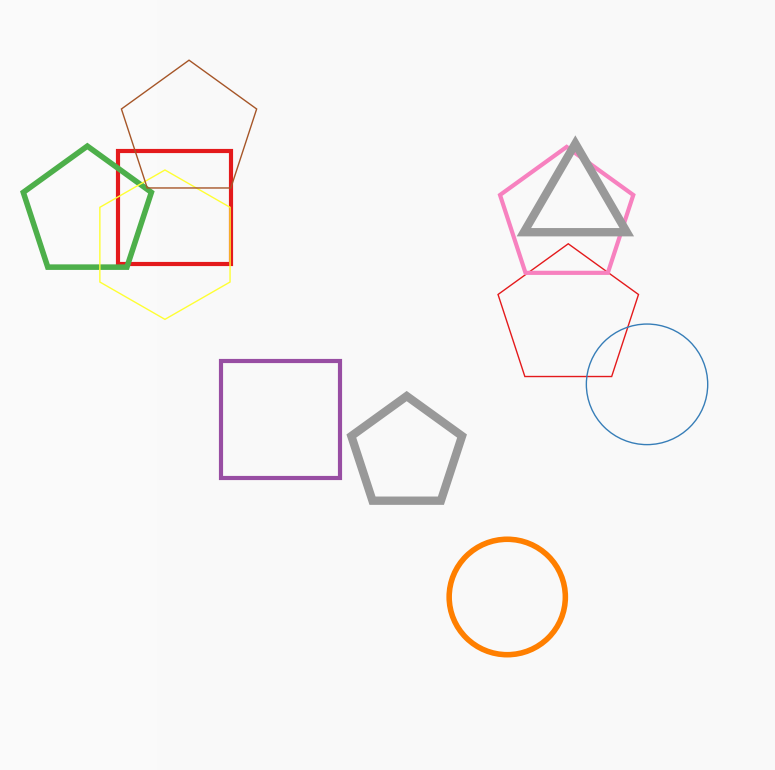[{"shape": "square", "thickness": 1.5, "radius": 0.37, "center": [0.225, 0.731]}, {"shape": "pentagon", "thickness": 0.5, "radius": 0.48, "center": [0.733, 0.588]}, {"shape": "circle", "thickness": 0.5, "radius": 0.39, "center": [0.835, 0.501]}, {"shape": "pentagon", "thickness": 2, "radius": 0.43, "center": [0.113, 0.723]}, {"shape": "square", "thickness": 1.5, "radius": 0.38, "center": [0.362, 0.455]}, {"shape": "circle", "thickness": 2, "radius": 0.37, "center": [0.655, 0.225]}, {"shape": "hexagon", "thickness": 0.5, "radius": 0.48, "center": [0.213, 0.682]}, {"shape": "pentagon", "thickness": 0.5, "radius": 0.46, "center": [0.244, 0.83]}, {"shape": "pentagon", "thickness": 1.5, "radius": 0.45, "center": [0.731, 0.719]}, {"shape": "triangle", "thickness": 3, "radius": 0.38, "center": [0.742, 0.737]}, {"shape": "pentagon", "thickness": 3, "radius": 0.38, "center": [0.525, 0.411]}]